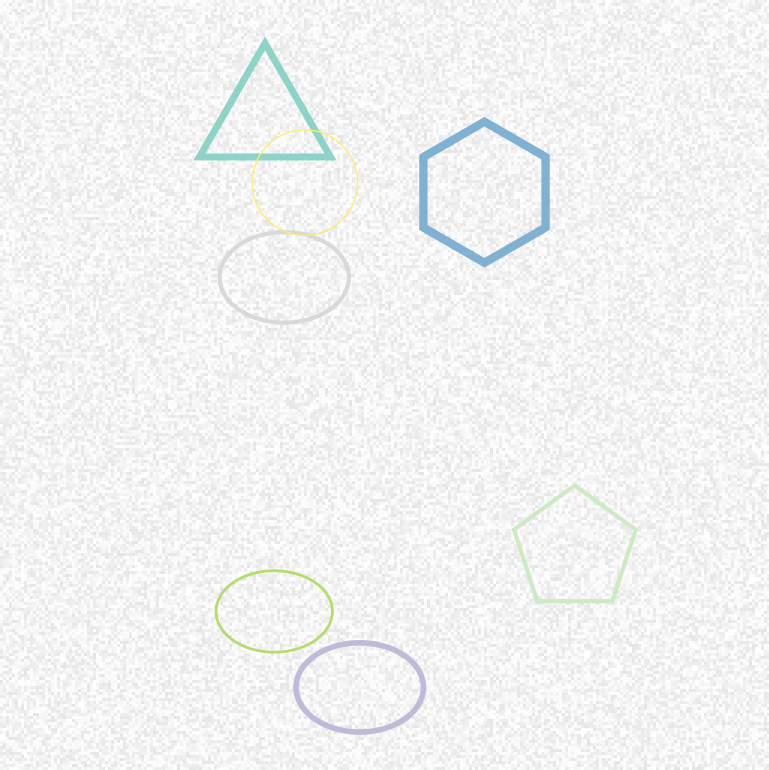[{"shape": "triangle", "thickness": 2.5, "radius": 0.49, "center": [0.344, 0.845]}, {"shape": "oval", "thickness": 2, "radius": 0.41, "center": [0.467, 0.107]}, {"shape": "hexagon", "thickness": 3, "radius": 0.46, "center": [0.629, 0.75]}, {"shape": "oval", "thickness": 1, "radius": 0.38, "center": [0.356, 0.206]}, {"shape": "oval", "thickness": 1.5, "radius": 0.42, "center": [0.369, 0.64]}, {"shape": "pentagon", "thickness": 1.5, "radius": 0.42, "center": [0.746, 0.286]}, {"shape": "circle", "thickness": 0.5, "radius": 0.34, "center": [0.396, 0.763]}]